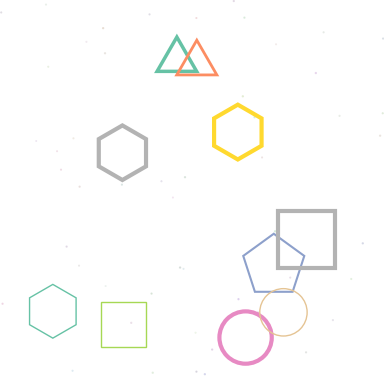[{"shape": "hexagon", "thickness": 1, "radius": 0.35, "center": [0.137, 0.192]}, {"shape": "triangle", "thickness": 2.5, "radius": 0.3, "center": [0.459, 0.844]}, {"shape": "triangle", "thickness": 2, "radius": 0.3, "center": [0.511, 0.835]}, {"shape": "pentagon", "thickness": 1.5, "radius": 0.42, "center": [0.711, 0.31]}, {"shape": "circle", "thickness": 3, "radius": 0.34, "center": [0.638, 0.123]}, {"shape": "square", "thickness": 1, "radius": 0.29, "center": [0.32, 0.158]}, {"shape": "hexagon", "thickness": 3, "radius": 0.36, "center": [0.618, 0.657]}, {"shape": "circle", "thickness": 1, "radius": 0.31, "center": [0.736, 0.189]}, {"shape": "hexagon", "thickness": 3, "radius": 0.35, "center": [0.318, 0.603]}, {"shape": "square", "thickness": 3, "radius": 0.37, "center": [0.796, 0.378]}]